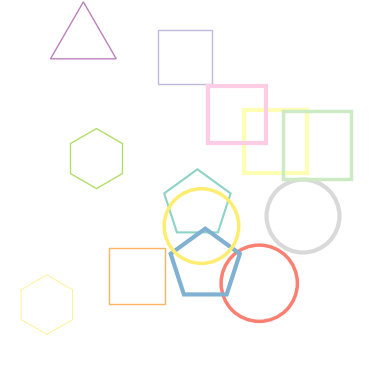[{"shape": "pentagon", "thickness": 1.5, "radius": 0.45, "center": [0.513, 0.47]}, {"shape": "square", "thickness": 3, "radius": 0.41, "center": [0.716, 0.632]}, {"shape": "square", "thickness": 1, "radius": 0.35, "center": [0.481, 0.852]}, {"shape": "circle", "thickness": 2.5, "radius": 0.5, "center": [0.673, 0.264]}, {"shape": "pentagon", "thickness": 3, "radius": 0.47, "center": [0.533, 0.312]}, {"shape": "square", "thickness": 1, "radius": 0.36, "center": [0.356, 0.283]}, {"shape": "hexagon", "thickness": 1, "radius": 0.39, "center": [0.251, 0.588]}, {"shape": "square", "thickness": 3, "radius": 0.37, "center": [0.616, 0.702]}, {"shape": "circle", "thickness": 3, "radius": 0.47, "center": [0.787, 0.439]}, {"shape": "triangle", "thickness": 1, "radius": 0.49, "center": [0.217, 0.897]}, {"shape": "square", "thickness": 2.5, "radius": 0.44, "center": [0.823, 0.623]}, {"shape": "circle", "thickness": 2.5, "radius": 0.48, "center": [0.523, 0.413]}, {"shape": "hexagon", "thickness": 0.5, "radius": 0.39, "center": [0.122, 0.209]}]